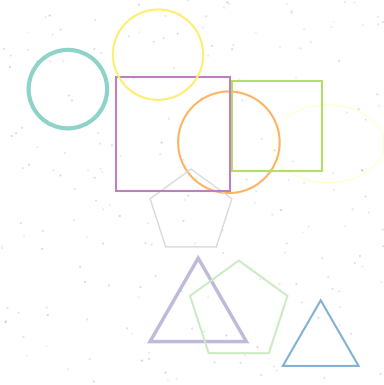[{"shape": "circle", "thickness": 3, "radius": 0.51, "center": [0.176, 0.769]}, {"shape": "oval", "thickness": 0.5, "radius": 0.72, "center": [0.852, 0.626]}, {"shape": "triangle", "thickness": 2.5, "radius": 0.72, "center": [0.515, 0.185]}, {"shape": "triangle", "thickness": 1.5, "radius": 0.57, "center": [0.833, 0.106]}, {"shape": "circle", "thickness": 1.5, "radius": 0.66, "center": [0.595, 0.63]}, {"shape": "square", "thickness": 1.5, "radius": 0.58, "center": [0.72, 0.672]}, {"shape": "pentagon", "thickness": 1, "radius": 0.56, "center": [0.496, 0.449]}, {"shape": "square", "thickness": 1.5, "radius": 0.74, "center": [0.449, 0.652]}, {"shape": "pentagon", "thickness": 1.5, "radius": 0.67, "center": [0.62, 0.19]}, {"shape": "circle", "thickness": 1.5, "radius": 0.59, "center": [0.411, 0.858]}]